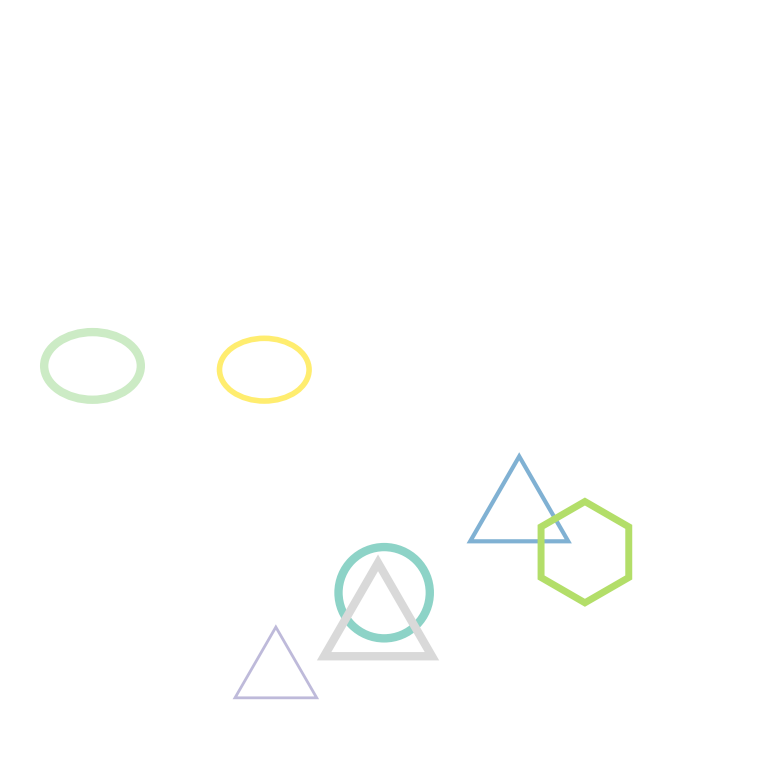[{"shape": "circle", "thickness": 3, "radius": 0.3, "center": [0.499, 0.23]}, {"shape": "triangle", "thickness": 1, "radius": 0.31, "center": [0.358, 0.124]}, {"shape": "triangle", "thickness": 1.5, "radius": 0.37, "center": [0.674, 0.334]}, {"shape": "hexagon", "thickness": 2.5, "radius": 0.33, "center": [0.76, 0.283]}, {"shape": "triangle", "thickness": 3, "radius": 0.4, "center": [0.491, 0.188]}, {"shape": "oval", "thickness": 3, "radius": 0.31, "center": [0.12, 0.525]}, {"shape": "oval", "thickness": 2, "radius": 0.29, "center": [0.343, 0.52]}]